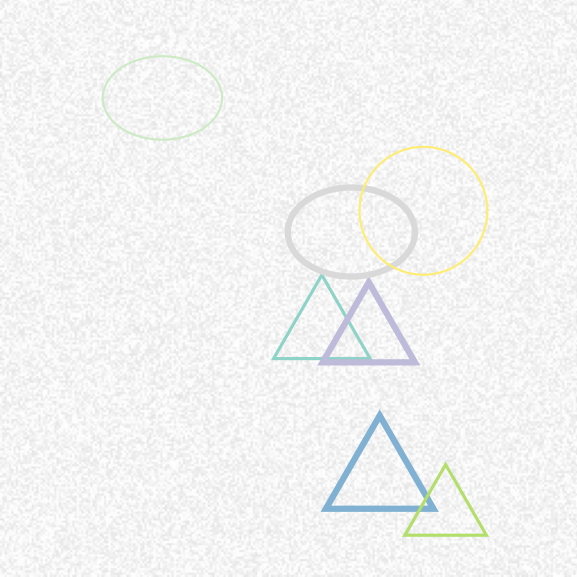[{"shape": "triangle", "thickness": 1.5, "radius": 0.48, "center": [0.557, 0.426]}, {"shape": "triangle", "thickness": 3, "radius": 0.46, "center": [0.639, 0.418]}, {"shape": "triangle", "thickness": 3, "radius": 0.54, "center": [0.657, 0.172]}, {"shape": "triangle", "thickness": 1.5, "radius": 0.41, "center": [0.772, 0.113]}, {"shape": "oval", "thickness": 3, "radius": 0.55, "center": [0.608, 0.597]}, {"shape": "oval", "thickness": 1, "radius": 0.52, "center": [0.281, 0.83]}, {"shape": "circle", "thickness": 1, "radius": 0.55, "center": [0.733, 0.634]}]